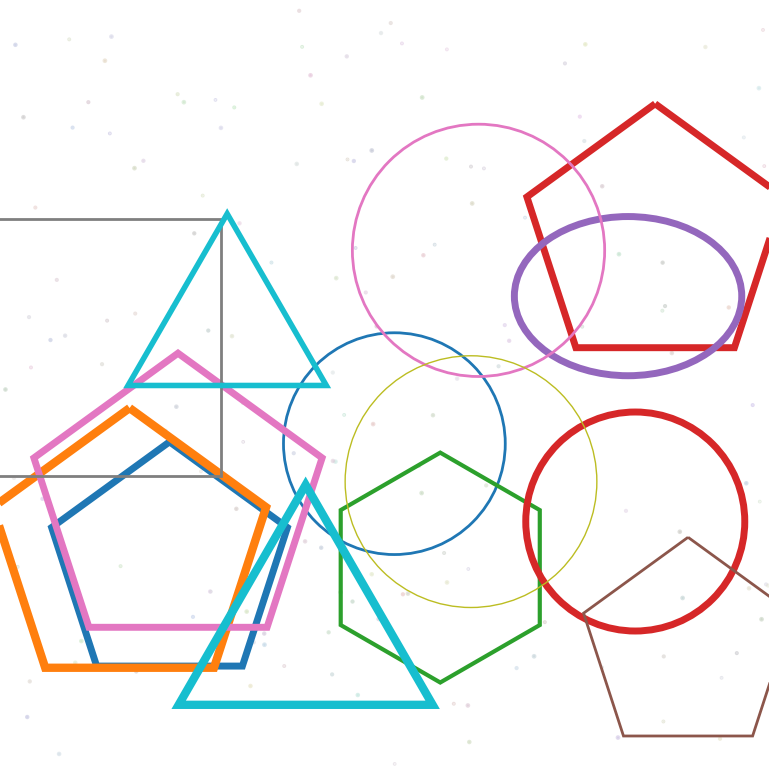[{"shape": "circle", "thickness": 1, "radius": 0.72, "center": [0.512, 0.424]}, {"shape": "pentagon", "thickness": 2.5, "radius": 0.8, "center": [0.22, 0.265]}, {"shape": "pentagon", "thickness": 3, "radius": 0.93, "center": [0.168, 0.284]}, {"shape": "hexagon", "thickness": 1.5, "radius": 0.75, "center": [0.572, 0.263]}, {"shape": "circle", "thickness": 2.5, "radius": 0.71, "center": [0.825, 0.323]}, {"shape": "pentagon", "thickness": 2.5, "radius": 0.88, "center": [0.851, 0.69]}, {"shape": "oval", "thickness": 2.5, "radius": 0.74, "center": [0.816, 0.615]}, {"shape": "pentagon", "thickness": 1, "radius": 0.71, "center": [0.894, 0.16]}, {"shape": "circle", "thickness": 1, "radius": 0.82, "center": [0.621, 0.675]}, {"shape": "pentagon", "thickness": 2.5, "radius": 0.98, "center": [0.231, 0.345]}, {"shape": "square", "thickness": 1, "radius": 0.83, "center": [0.121, 0.548]}, {"shape": "circle", "thickness": 0.5, "radius": 0.82, "center": [0.612, 0.374]}, {"shape": "triangle", "thickness": 2, "radius": 0.74, "center": [0.295, 0.574]}, {"shape": "triangle", "thickness": 3, "radius": 0.95, "center": [0.397, 0.18]}]